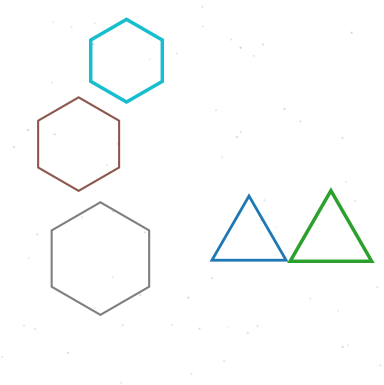[{"shape": "triangle", "thickness": 2, "radius": 0.56, "center": [0.647, 0.38]}, {"shape": "triangle", "thickness": 2.5, "radius": 0.61, "center": [0.86, 0.383]}, {"shape": "hexagon", "thickness": 1.5, "radius": 0.61, "center": [0.204, 0.626]}, {"shape": "hexagon", "thickness": 1.5, "radius": 0.73, "center": [0.261, 0.328]}, {"shape": "hexagon", "thickness": 2.5, "radius": 0.54, "center": [0.329, 0.842]}]